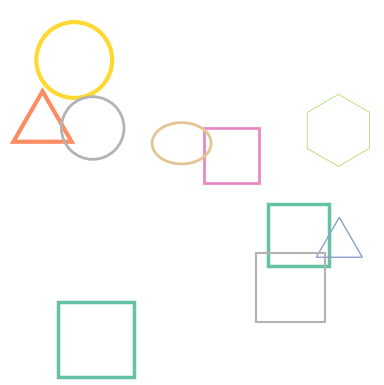[{"shape": "square", "thickness": 2.5, "radius": 0.49, "center": [0.25, 0.119]}, {"shape": "square", "thickness": 2.5, "radius": 0.4, "center": [0.775, 0.39]}, {"shape": "triangle", "thickness": 3, "radius": 0.44, "center": [0.11, 0.676]}, {"shape": "triangle", "thickness": 1, "radius": 0.35, "center": [0.881, 0.366]}, {"shape": "square", "thickness": 2, "radius": 0.36, "center": [0.601, 0.596]}, {"shape": "hexagon", "thickness": 0.5, "radius": 0.47, "center": [0.879, 0.661]}, {"shape": "circle", "thickness": 3, "radius": 0.49, "center": [0.193, 0.844]}, {"shape": "oval", "thickness": 2, "radius": 0.38, "center": [0.472, 0.628]}, {"shape": "circle", "thickness": 2, "radius": 0.41, "center": [0.241, 0.667]}, {"shape": "square", "thickness": 1.5, "radius": 0.45, "center": [0.754, 0.253]}]